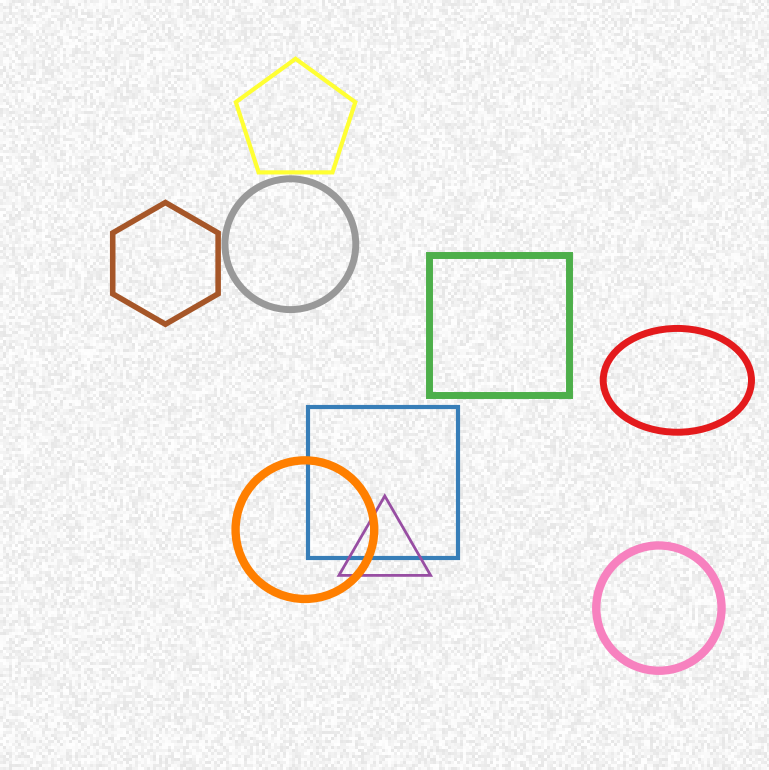[{"shape": "oval", "thickness": 2.5, "radius": 0.48, "center": [0.88, 0.506]}, {"shape": "square", "thickness": 1.5, "radius": 0.49, "center": [0.497, 0.373]}, {"shape": "square", "thickness": 2.5, "radius": 0.46, "center": [0.648, 0.578]}, {"shape": "triangle", "thickness": 1, "radius": 0.34, "center": [0.5, 0.287]}, {"shape": "circle", "thickness": 3, "radius": 0.45, "center": [0.396, 0.312]}, {"shape": "pentagon", "thickness": 1.5, "radius": 0.41, "center": [0.384, 0.842]}, {"shape": "hexagon", "thickness": 2, "radius": 0.4, "center": [0.215, 0.658]}, {"shape": "circle", "thickness": 3, "radius": 0.41, "center": [0.856, 0.21]}, {"shape": "circle", "thickness": 2.5, "radius": 0.42, "center": [0.377, 0.683]}]